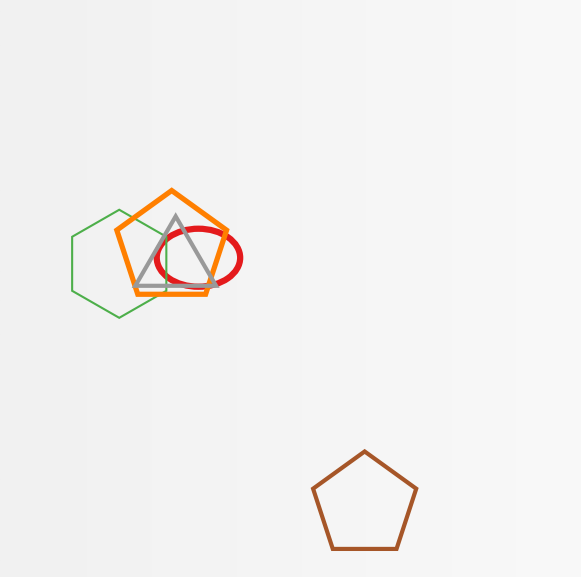[{"shape": "oval", "thickness": 3, "radius": 0.36, "center": [0.341, 0.553]}, {"shape": "hexagon", "thickness": 1, "radius": 0.47, "center": [0.205, 0.542]}, {"shape": "pentagon", "thickness": 2.5, "radius": 0.5, "center": [0.295, 0.57]}, {"shape": "pentagon", "thickness": 2, "radius": 0.47, "center": [0.627, 0.124]}, {"shape": "triangle", "thickness": 2, "radius": 0.4, "center": [0.302, 0.544]}]